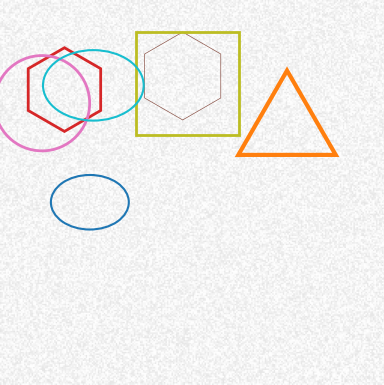[{"shape": "oval", "thickness": 1.5, "radius": 0.51, "center": [0.233, 0.475]}, {"shape": "triangle", "thickness": 3, "radius": 0.73, "center": [0.746, 0.671]}, {"shape": "hexagon", "thickness": 2, "radius": 0.54, "center": [0.167, 0.767]}, {"shape": "hexagon", "thickness": 0.5, "radius": 0.57, "center": [0.474, 0.803]}, {"shape": "circle", "thickness": 2, "radius": 0.62, "center": [0.109, 0.732]}, {"shape": "square", "thickness": 2, "radius": 0.67, "center": [0.487, 0.783]}, {"shape": "oval", "thickness": 1.5, "radius": 0.65, "center": [0.242, 0.778]}]